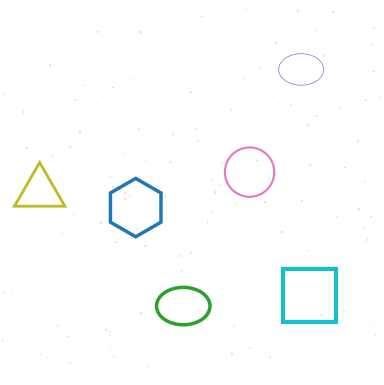[{"shape": "hexagon", "thickness": 2.5, "radius": 0.38, "center": [0.352, 0.461]}, {"shape": "oval", "thickness": 2.5, "radius": 0.35, "center": [0.476, 0.205]}, {"shape": "oval", "thickness": 0.5, "radius": 0.29, "center": [0.782, 0.82]}, {"shape": "circle", "thickness": 1.5, "radius": 0.32, "center": [0.648, 0.553]}, {"shape": "triangle", "thickness": 2, "radius": 0.38, "center": [0.103, 0.502]}, {"shape": "square", "thickness": 3, "radius": 0.35, "center": [0.804, 0.233]}]